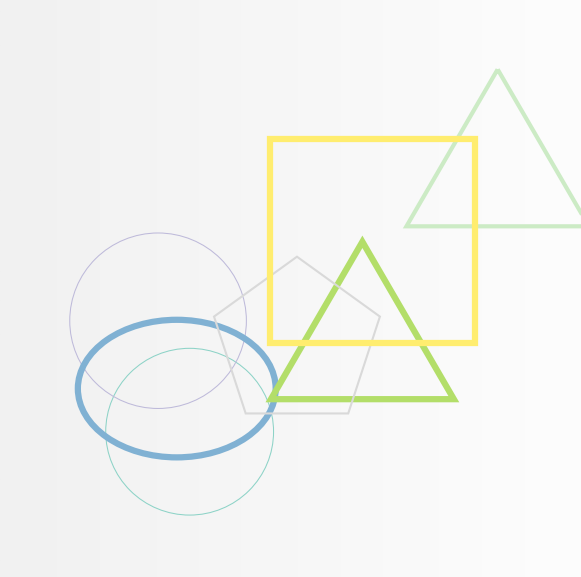[{"shape": "circle", "thickness": 0.5, "radius": 0.72, "center": [0.326, 0.252]}, {"shape": "circle", "thickness": 0.5, "radius": 0.76, "center": [0.272, 0.444]}, {"shape": "oval", "thickness": 3, "radius": 0.85, "center": [0.304, 0.326]}, {"shape": "triangle", "thickness": 3, "radius": 0.91, "center": [0.623, 0.399]}, {"shape": "pentagon", "thickness": 1, "radius": 0.75, "center": [0.511, 0.405]}, {"shape": "triangle", "thickness": 2, "radius": 0.91, "center": [0.856, 0.698]}, {"shape": "square", "thickness": 3, "radius": 0.88, "center": [0.641, 0.582]}]